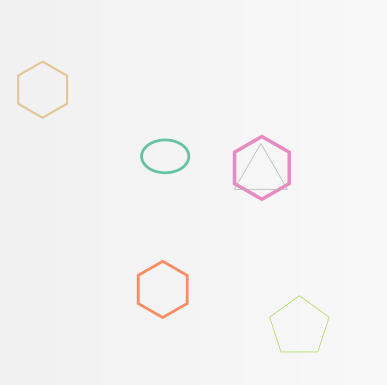[{"shape": "oval", "thickness": 2, "radius": 0.3, "center": [0.426, 0.594]}, {"shape": "hexagon", "thickness": 2, "radius": 0.36, "center": [0.42, 0.248]}, {"shape": "hexagon", "thickness": 2.5, "radius": 0.41, "center": [0.676, 0.564]}, {"shape": "pentagon", "thickness": 0.5, "radius": 0.4, "center": [0.773, 0.151]}, {"shape": "hexagon", "thickness": 1.5, "radius": 0.36, "center": [0.11, 0.767]}, {"shape": "triangle", "thickness": 0.5, "radius": 0.4, "center": [0.673, 0.548]}]